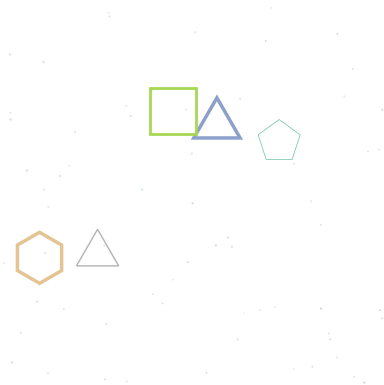[{"shape": "pentagon", "thickness": 0.5, "radius": 0.29, "center": [0.725, 0.632]}, {"shape": "triangle", "thickness": 2.5, "radius": 0.35, "center": [0.563, 0.676]}, {"shape": "square", "thickness": 2, "radius": 0.3, "center": [0.45, 0.713]}, {"shape": "hexagon", "thickness": 2.5, "radius": 0.33, "center": [0.103, 0.33]}, {"shape": "triangle", "thickness": 1, "radius": 0.32, "center": [0.253, 0.341]}]